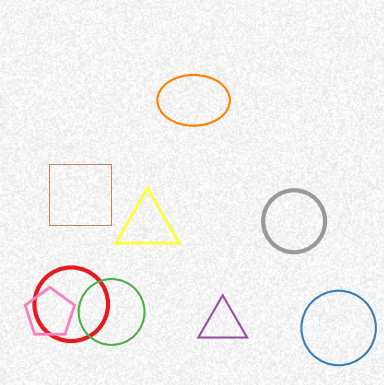[{"shape": "circle", "thickness": 3, "radius": 0.48, "center": [0.185, 0.21]}, {"shape": "circle", "thickness": 1.5, "radius": 0.48, "center": [0.88, 0.148]}, {"shape": "circle", "thickness": 1.5, "radius": 0.43, "center": [0.29, 0.19]}, {"shape": "triangle", "thickness": 1.5, "radius": 0.37, "center": [0.578, 0.16]}, {"shape": "oval", "thickness": 1.5, "radius": 0.47, "center": [0.503, 0.739]}, {"shape": "triangle", "thickness": 2, "radius": 0.48, "center": [0.384, 0.416]}, {"shape": "square", "thickness": 0.5, "radius": 0.4, "center": [0.208, 0.495]}, {"shape": "pentagon", "thickness": 2, "radius": 0.34, "center": [0.13, 0.186]}, {"shape": "circle", "thickness": 3, "radius": 0.4, "center": [0.764, 0.425]}]